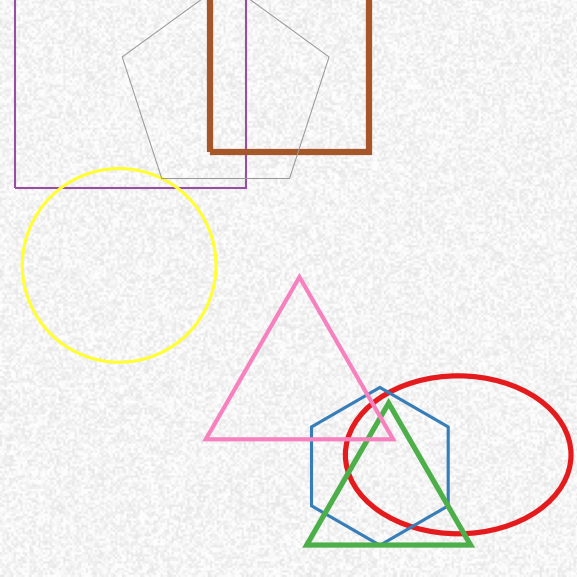[{"shape": "oval", "thickness": 2.5, "radius": 0.98, "center": [0.793, 0.212]}, {"shape": "hexagon", "thickness": 1.5, "radius": 0.68, "center": [0.658, 0.192]}, {"shape": "triangle", "thickness": 2.5, "radius": 0.82, "center": [0.673, 0.137]}, {"shape": "square", "thickness": 1, "radius": 1.0, "center": [0.227, 0.873]}, {"shape": "circle", "thickness": 1.5, "radius": 0.84, "center": [0.206, 0.54]}, {"shape": "square", "thickness": 3, "radius": 0.69, "center": [0.501, 0.873]}, {"shape": "triangle", "thickness": 2, "radius": 0.94, "center": [0.519, 0.332]}, {"shape": "pentagon", "thickness": 0.5, "radius": 0.94, "center": [0.391, 0.842]}]